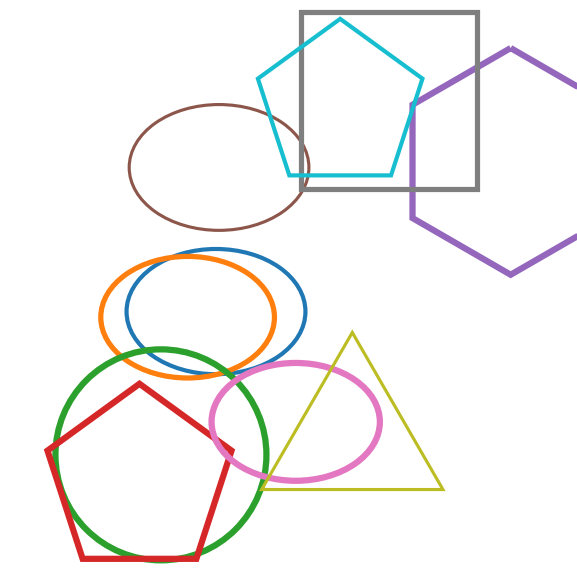[{"shape": "oval", "thickness": 2, "radius": 0.77, "center": [0.374, 0.46]}, {"shape": "oval", "thickness": 2.5, "radius": 0.75, "center": [0.325, 0.45]}, {"shape": "circle", "thickness": 3, "radius": 0.91, "center": [0.279, 0.212]}, {"shape": "pentagon", "thickness": 3, "radius": 0.84, "center": [0.242, 0.167]}, {"shape": "hexagon", "thickness": 3, "radius": 0.98, "center": [0.884, 0.72]}, {"shape": "oval", "thickness": 1.5, "radius": 0.78, "center": [0.379, 0.709]}, {"shape": "oval", "thickness": 3, "radius": 0.73, "center": [0.512, 0.269]}, {"shape": "square", "thickness": 2.5, "radius": 0.76, "center": [0.673, 0.825]}, {"shape": "triangle", "thickness": 1.5, "radius": 0.91, "center": [0.61, 0.242]}, {"shape": "pentagon", "thickness": 2, "radius": 0.75, "center": [0.589, 0.817]}]